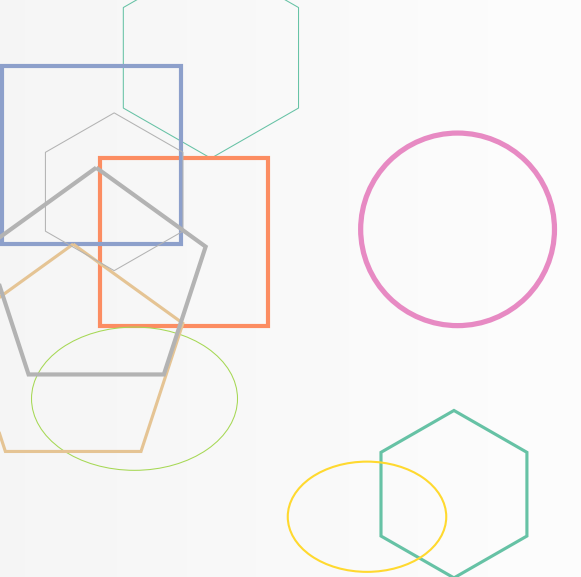[{"shape": "hexagon", "thickness": 1.5, "radius": 0.72, "center": [0.781, 0.143]}, {"shape": "hexagon", "thickness": 0.5, "radius": 0.87, "center": [0.363, 0.899]}, {"shape": "square", "thickness": 2, "radius": 0.72, "center": [0.317, 0.58]}, {"shape": "square", "thickness": 2, "radius": 0.77, "center": [0.158, 0.73]}, {"shape": "circle", "thickness": 2.5, "radius": 0.83, "center": [0.787, 0.602]}, {"shape": "oval", "thickness": 0.5, "radius": 0.89, "center": [0.231, 0.309]}, {"shape": "oval", "thickness": 1, "radius": 0.68, "center": [0.631, 0.104]}, {"shape": "pentagon", "thickness": 1.5, "radius": 0.99, "center": [0.126, 0.378]}, {"shape": "pentagon", "thickness": 2, "radius": 0.99, "center": [0.166, 0.511]}, {"shape": "hexagon", "thickness": 0.5, "radius": 0.68, "center": [0.196, 0.667]}]